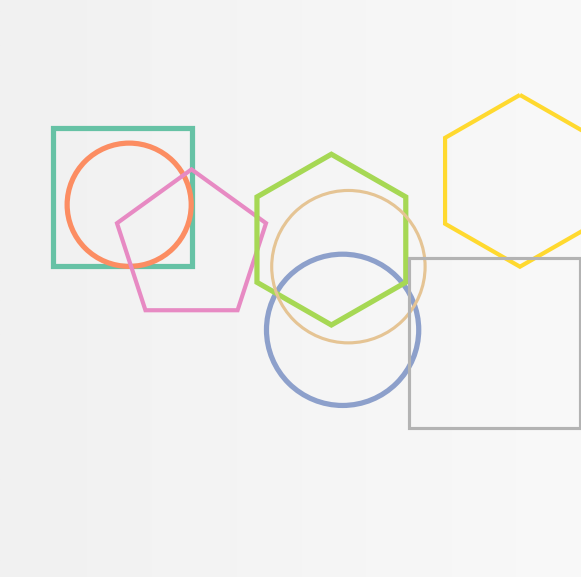[{"shape": "square", "thickness": 2.5, "radius": 0.6, "center": [0.211, 0.658]}, {"shape": "circle", "thickness": 2.5, "radius": 0.53, "center": [0.222, 0.645]}, {"shape": "circle", "thickness": 2.5, "radius": 0.65, "center": [0.589, 0.428]}, {"shape": "pentagon", "thickness": 2, "radius": 0.67, "center": [0.329, 0.571]}, {"shape": "hexagon", "thickness": 2.5, "radius": 0.74, "center": [0.57, 0.584]}, {"shape": "hexagon", "thickness": 2, "radius": 0.74, "center": [0.895, 0.686]}, {"shape": "circle", "thickness": 1.5, "radius": 0.66, "center": [0.599, 0.537]}, {"shape": "square", "thickness": 1.5, "radius": 0.74, "center": [0.851, 0.406]}]